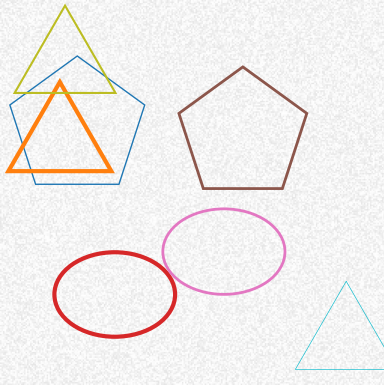[{"shape": "pentagon", "thickness": 1, "radius": 0.92, "center": [0.201, 0.67]}, {"shape": "triangle", "thickness": 3, "radius": 0.77, "center": [0.155, 0.633]}, {"shape": "oval", "thickness": 3, "radius": 0.78, "center": [0.298, 0.235]}, {"shape": "pentagon", "thickness": 2, "radius": 0.87, "center": [0.631, 0.652]}, {"shape": "oval", "thickness": 2, "radius": 0.79, "center": [0.582, 0.346]}, {"shape": "triangle", "thickness": 1.5, "radius": 0.76, "center": [0.169, 0.834]}, {"shape": "triangle", "thickness": 0.5, "radius": 0.76, "center": [0.899, 0.117]}]